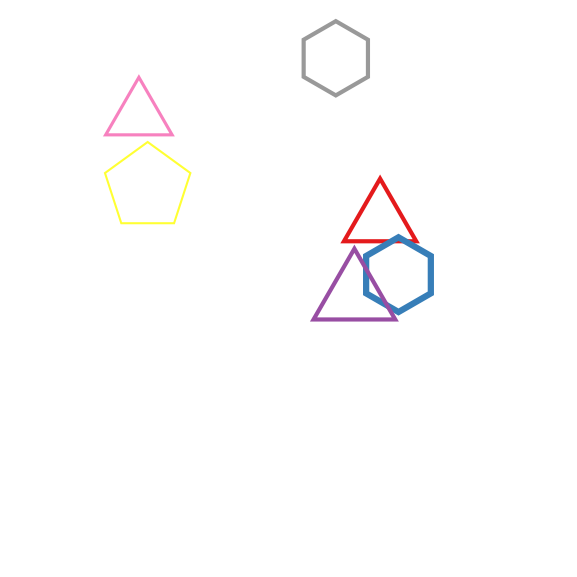[{"shape": "triangle", "thickness": 2, "radius": 0.36, "center": [0.658, 0.617]}, {"shape": "hexagon", "thickness": 3, "radius": 0.32, "center": [0.69, 0.524]}, {"shape": "triangle", "thickness": 2, "radius": 0.41, "center": [0.614, 0.487]}, {"shape": "pentagon", "thickness": 1, "radius": 0.39, "center": [0.256, 0.675]}, {"shape": "triangle", "thickness": 1.5, "radius": 0.33, "center": [0.241, 0.799]}, {"shape": "hexagon", "thickness": 2, "radius": 0.32, "center": [0.581, 0.898]}]